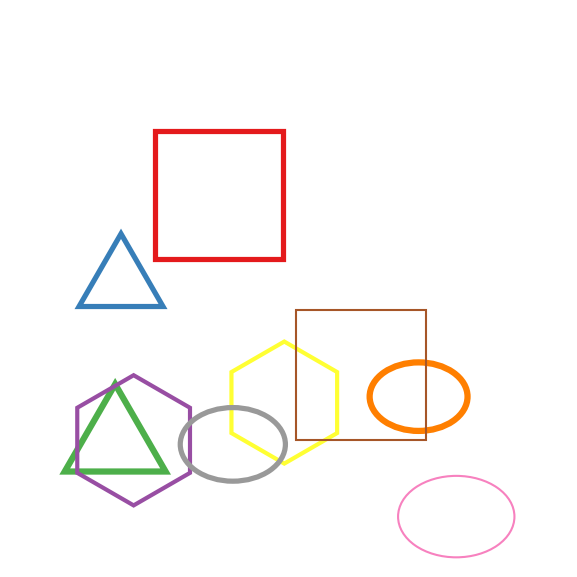[{"shape": "square", "thickness": 2.5, "radius": 0.56, "center": [0.379, 0.661]}, {"shape": "triangle", "thickness": 2.5, "radius": 0.42, "center": [0.21, 0.51]}, {"shape": "triangle", "thickness": 3, "radius": 0.5, "center": [0.199, 0.233]}, {"shape": "hexagon", "thickness": 2, "radius": 0.56, "center": [0.231, 0.237]}, {"shape": "oval", "thickness": 3, "radius": 0.42, "center": [0.725, 0.312]}, {"shape": "hexagon", "thickness": 2, "radius": 0.53, "center": [0.492, 0.302]}, {"shape": "square", "thickness": 1, "radius": 0.56, "center": [0.624, 0.349]}, {"shape": "oval", "thickness": 1, "radius": 0.5, "center": [0.79, 0.105]}, {"shape": "oval", "thickness": 2.5, "radius": 0.46, "center": [0.403, 0.23]}]